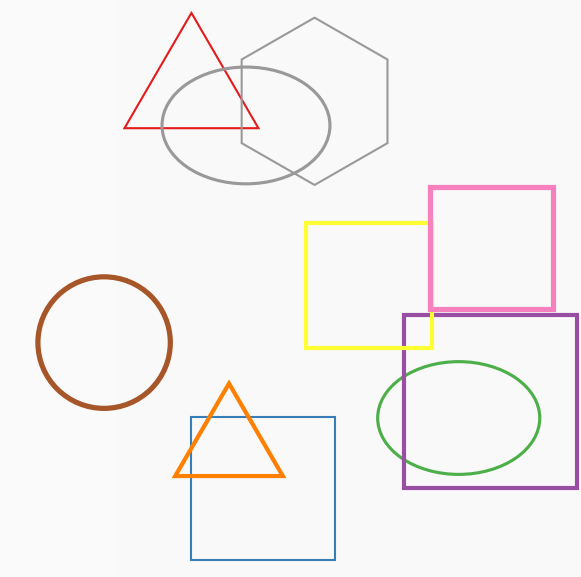[{"shape": "triangle", "thickness": 1, "radius": 0.67, "center": [0.329, 0.844]}, {"shape": "square", "thickness": 1, "radius": 0.62, "center": [0.453, 0.153]}, {"shape": "oval", "thickness": 1.5, "radius": 0.7, "center": [0.789, 0.275]}, {"shape": "square", "thickness": 2, "radius": 0.75, "center": [0.844, 0.303]}, {"shape": "triangle", "thickness": 2, "radius": 0.53, "center": [0.394, 0.228]}, {"shape": "square", "thickness": 2, "radius": 0.54, "center": [0.635, 0.505]}, {"shape": "circle", "thickness": 2.5, "radius": 0.57, "center": [0.179, 0.406]}, {"shape": "square", "thickness": 2.5, "radius": 0.53, "center": [0.846, 0.57]}, {"shape": "oval", "thickness": 1.5, "radius": 0.72, "center": [0.423, 0.782]}, {"shape": "hexagon", "thickness": 1, "radius": 0.72, "center": [0.541, 0.824]}]